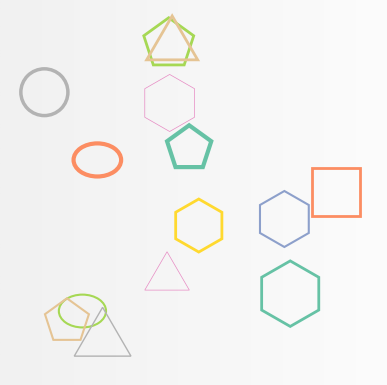[{"shape": "hexagon", "thickness": 2, "radius": 0.43, "center": [0.749, 0.237]}, {"shape": "pentagon", "thickness": 3, "radius": 0.3, "center": [0.488, 0.615]}, {"shape": "oval", "thickness": 3, "radius": 0.31, "center": [0.251, 0.585]}, {"shape": "square", "thickness": 2, "radius": 0.31, "center": [0.867, 0.501]}, {"shape": "hexagon", "thickness": 1.5, "radius": 0.36, "center": [0.734, 0.431]}, {"shape": "hexagon", "thickness": 0.5, "radius": 0.37, "center": [0.438, 0.733]}, {"shape": "triangle", "thickness": 0.5, "radius": 0.33, "center": [0.431, 0.28]}, {"shape": "oval", "thickness": 1.5, "radius": 0.3, "center": [0.213, 0.192]}, {"shape": "pentagon", "thickness": 2, "radius": 0.34, "center": [0.435, 0.886]}, {"shape": "hexagon", "thickness": 2, "radius": 0.34, "center": [0.513, 0.414]}, {"shape": "triangle", "thickness": 2, "radius": 0.38, "center": [0.444, 0.883]}, {"shape": "pentagon", "thickness": 1.5, "radius": 0.3, "center": [0.173, 0.165]}, {"shape": "circle", "thickness": 2.5, "radius": 0.3, "center": [0.115, 0.76]}, {"shape": "triangle", "thickness": 1, "radius": 0.42, "center": [0.265, 0.117]}]